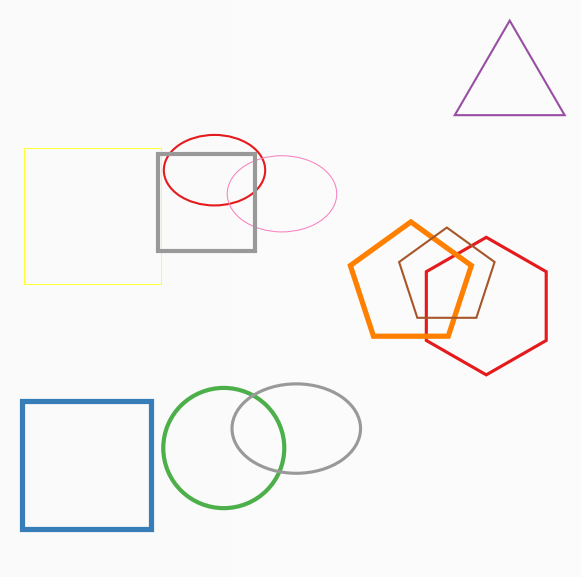[{"shape": "hexagon", "thickness": 1.5, "radius": 0.6, "center": [0.837, 0.469]}, {"shape": "oval", "thickness": 1, "radius": 0.44, "center": [0.369, 0.704]}, {"shape": "square", "thickness": 2.5, "radius": 0.55, "center": [0.148, 0.194]}, {"shape": "circle", "thickness": 2, "radius": 0.52, "center": [0.385, 0.223]}, {"shape": "triangle", "thickness": 1, "radius": 0.55, "center": [0.877, 0.854]}, {"shape": "pentagon", "thickness": 2.5, "radius": 0.55, "center": [0.707, 0.505]}, {"shape": "square", "thickness": 0.5, "radius": 0.59, "center": [0.16, 0.625]}, {"shape": "pentagon", "thickness": 1, "radius": 0.43, "center": [0.769, 0.519]}, {"shape": "oval", "thickness": 0.5, "radius": 0.47, "center": [0.485, 0.664]}, {"shape": "square", "thickness": 2, "radius": 0.42, "center": [0.356, 0.648]}, {"shape": "oval", "thickness": 1.5, "radius": 0.55, "center": [0.51, 0.257]}]